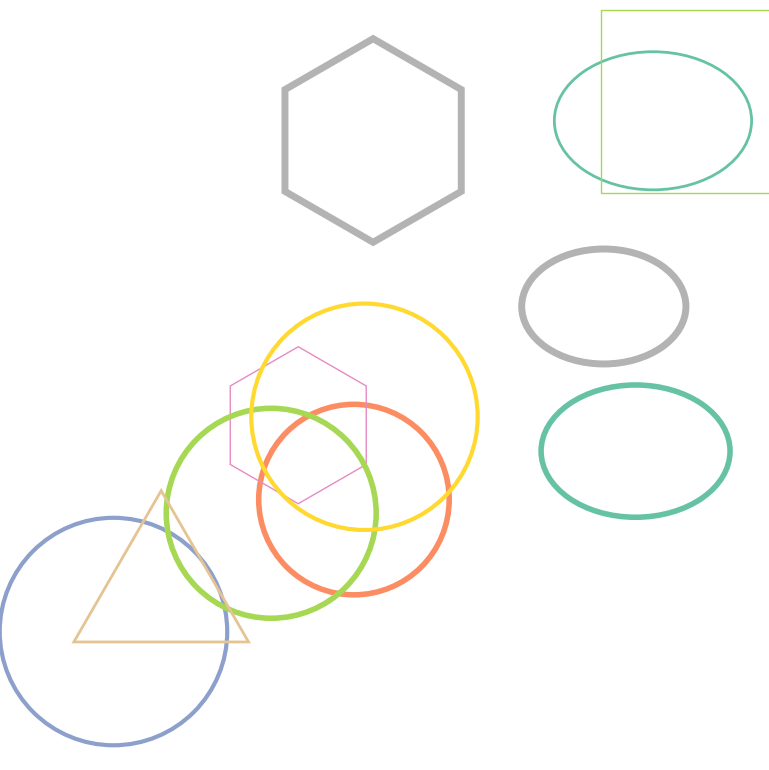[{"shape": "oval", "thickness": 2, "radius": 0.61, "center": [0.825, 0.414]}, {"shape": "oval", "thickness": 1, "radius": 0.64, "center": [0.848, 0.843]}, {"shape": "circle", "thickness": 2, "radius": 0.62, "center": [0.46, 0.351]}, {"shape": "circle", "thickness": 1.5, "radius": 0.74, "center": [0.147, 0.18]}, {"shape": "hexagon", "thickness": 0.5, "radius": 0.51, "center": [0.387, 0.448]}, {"shape": "square", "thickness": 0.5, "radius": 0.59, "center": [0.898, 0.868]}, {"shape": "circle", "thickness": 2, "radius": 0.68, "center": [0.352, 0.333]}, {"shape": "circle", "thickness": 1.5, "radius": 0.74, "center": [0.473, 0.459]}, {"shape": "triangle", "thickness": 1, "radius": 0.65, "center": [0.209, 0.232]}, {"shape": "hexagon", "thickness": 2.5, "radius": 0.66, "center": [0.485, 0.818]}, {"shape": "oval", "thickness": 2.5, "radius": 0.53, "center": [0.784, 0.602]}]